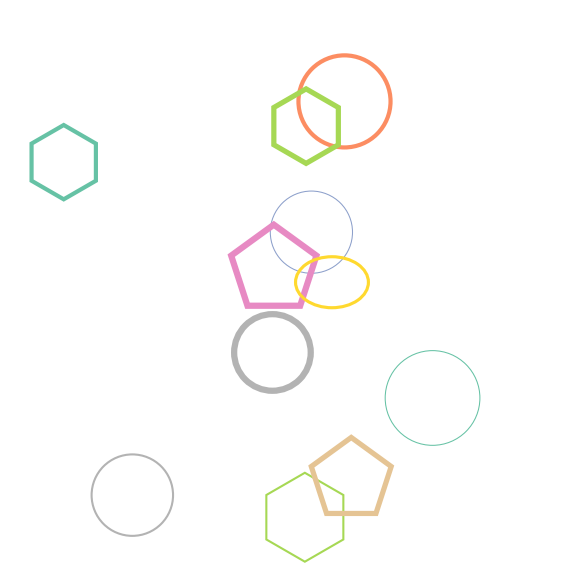[{"shape": "hexagon", "thickness": 2, "radius": 0.32, "center": [0.11, 0.718]}, {"shape": "circle", "thickness": 0.5, "radius": 0.41, "center": [0.749, 0.31]}, {"shape": "circle", "thickness": 2, "radius": 0.4, "center": [0.597, 0.824]}, {"shape": "circle", "thickness": 0.5, "radius": 0.36, "center": [0.539, 0.597]}, {"shape": "pentagon", "thickness": 3, "radius": 0.39, "center": [0.474, 0.533]}, {"shape": "hexagon", "thickness": 1, "radius": 0.38, "center": [0.528, 0.103]}, {"shape": "hexagon", "thickness": 2.5, "radius": 0.32, "center": [0.53, 0.781]}, {"shape": "oval", "thickness": 1.5, "radius": 0.32, "center": [0.575, 0.51]}, {"shape": "pentagon", "thickness": 2.5, "radius": 0.36, "center": [0.608, 0.169]}, {"shape": "circle", "thickness": 1, "radius": 0.35, "center": [0.229, 0.142]}, {"shape": "circle", "thickness": 3, "radius": 0.33, "center": [0.472, 0.389]}]